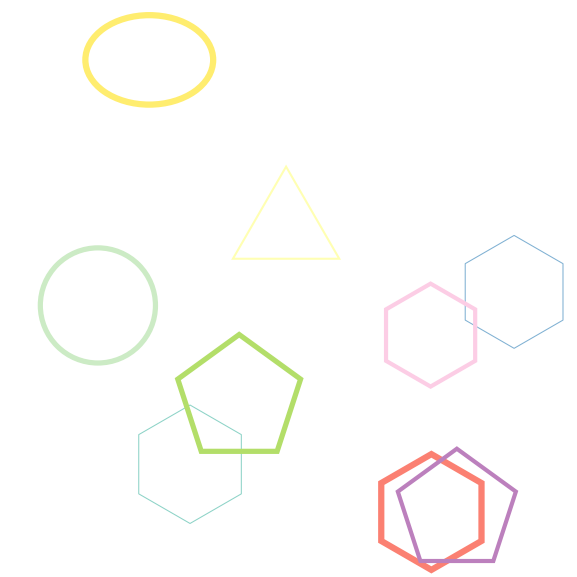[{"shape": "hexagon", "thickness": 0.5, "radius": 0.51, "center": [0.329, 0.195]}, {"shape": "triangle", "thickness": 1, "radius": 0.53, "center": [0.495, 0.604]}, {"shape": "hexagon", "thickness": 3, "radius": 0.5, "center": [0.747, 0.113]}, {"shape": "hexagon", "thickness": 0.5, "radius": 0.49, "center": [0.89, 0.494]}, {"shape": "pentagon", "thickness": 2.5, "radius": 0.56, "center": [0.414, 0.308]}, {"shape": "hexagon", "thickness": 2, "radius": 0.45, "center": [0.746, 0.419]}, {"shape": "pentagon", "thickness": 2, "radius": 0.54, "center": [0.791, 0.115]}, {"shape": "circle", "thickness": 2.5, "radius": 0.5, "center": [0.17, 0.47]}, {"shape": "oval", "thickness": 3, "radius": 0.55, "center": [0.258, 0.895]}]